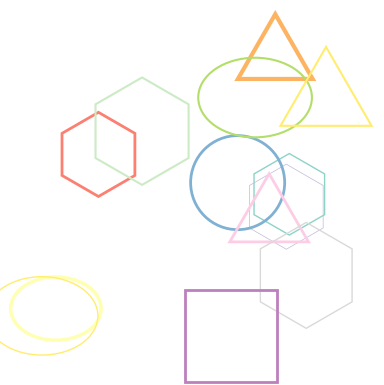[{"shape": "hexagon", "thickness": 1, "radius": 0.53, "center": [0.751, 0.495]}, {"shape": "oval", "thickness": 2.5, "radius": 0.59, "center": [0.145, 0.198]}, {"shape": "hexagon", "thickness": 0.5, "radius": 0.55, "center": [0.744, 0.463]}, {"shape": "hexagon", "thickness": 2, "radius": 0.55, "center": [0.256, 0.599]}, {"shape": "circle", "thickness": 2, "radius": 0.61, "center": [0.617, 0.526]}, {"shape": "triangle", "thickness": 3, "radius": 0.56, "center": [0.715, 0.851]}, {"shape": "oval", "thickness": 1.5, "radius": 0.74, "center": [0.663, 0.747]}, {"shape": "triangle", "thickness": 2, "radius": 0.59, "center": [0.699, 0.431]}, {"shape": "hexagon", "thickness": 1, "radius": 0.69, "center": [0.795, 0.285]}, {"shape": "square", "thickness": 2, "radius": 0.6, "center": [0.6, 0.127]}, {"shape": "hexagon", "thickness": 1.5, "radius": 0.7, "center": [0.369, 0.659]}, {"shape": "triangle", "thickness": 1.5, "radius": 0.68, "center": [0.847, 0.741]}, {"shape": "oval", "thickness": 1, "radius": 0.73, "center": [0.109, 0.18]}]